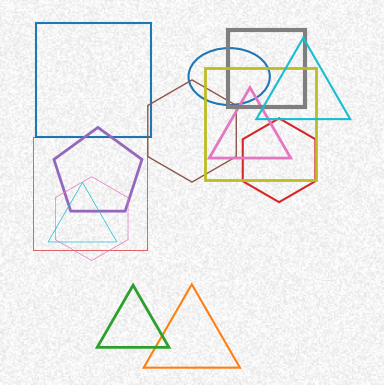[{"shape": "oval", "thickness": 1.5, "radius": 0.53, "center": [0.595, 0.801]}, {"shape": "square", "thickness": 1.5, "radius": 0.74, "center": [0.244, 0.792]}, {"shape": "triangle", "thickness": 1.5, "radius": 0.72, "center": [0.498, 0.117]}, {"shape": "triangle", "thickness": 2, "radius": 0.54, "center": [0.346, 0.152]}, {"shape": "square", "thickness": 0.5, "radius": 0.74, "center": [0.234, 0.497]}, {"shape": "hexagon", "thickness": 1.5, "radius": 0.54, "center": [0.725, 0.584]}, {"shape": "pentagon", "thickness": 2, "radius": 0.6, "center": [0.254, 0.549]}, {"shape": "hexagon", "thickness": 1, "radius": 0.66, "center": [0.499, 0.66]}, {"shape": "triangle", "thickness": 2, "radius": 0.61, "center": [0.649, 0.651]}, {"shape": "hexagon", "thickness": 0.5, "radius": 0.54, "center": [0.238, 0.432]}, {"shape": "square", "thickness": 3, "radius": 0.5, "center": [0.693, 0.822]}, {"shape": "square", "thickness": 2, "radius": 0.72, "center": [0.676, 0.678]}, {"shape": "triangle", "thickness": 1.5, "radius": 0.7, "center": [0.788, 0.761]}, {"shape": "triangle", "thickness": 0.5, "radius": 0.52, "center": [0.214, 0.423]}]